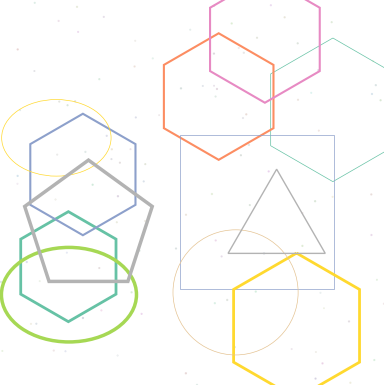[{"shape": "hexagon", "thickness": 0.5, "radius": 0.93, "center": [0.865, 0.715]}, {"shape": "hexagon", "thickness": 2, "radius": 0.71, "center": [0.178, 0.307]}, {"shape": "hexagon", "thickness": 1.5, "radius": 0.82, "center": [0.568, 0.749]}, {"shape": "hexagon", "thickness": 1.5, "radius": 0.79, "center": [0.215, 0.547]}, {"shape": "square", "thickness": 0.5, "radius": 1.0, "center": [0.667, 0.45]}, {"shape": "hexagon", "thickness": 1.5, "radius": 0.82, "center": [0.688, 0.898]}, {"shape": "oval", "thickness": 2.5, "radius": 0.88, "center": [0.179, 0.235]}, {"shape": "oval", "thickness": 0.5, "radius": 0.71, "center": [0.146, 0.642]}, {"shape": "hexagon", "thickness": 2, "radius": 0.94, "center": [0.77, 0.154]}, {"shape": "circle", "thickness": 0.5, "radius": 0.81, "center": [0.612, 0.241]}, {"shape": "triangle", "thickness": 1, "radius": 0.73, "center": [0.719, 0.415]}, {"shape": "pentagon", "thickness": 2.5, "radius": 0.87, "center": [0.23, 0.41]}]